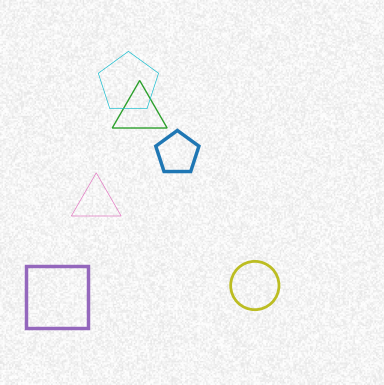[{"shape": "pentagon", "thickness": 2.5, "radius": 0.29, "center": [0.461, 0.602]}, {"shape": "triangle", "thickness": 1, "radius": 0.41, "center": [0.363, 0.709]}, {"shape": "square", "thickness": 2.5, "radius": 0.4, "center": [0.148, 0.229]}, {"shape": "triangle", "thickness": 0.5, "radius": 0.37, "center": [0.25, 0.476]}, {"shape": "circle", "thickness": 2, "radius": 0.31, "center": [0.662, 0.258]}, {"shape": "pentagon", "thickness": 0.5, "radius": 0.41, "center": [0.334, 0.784]}]